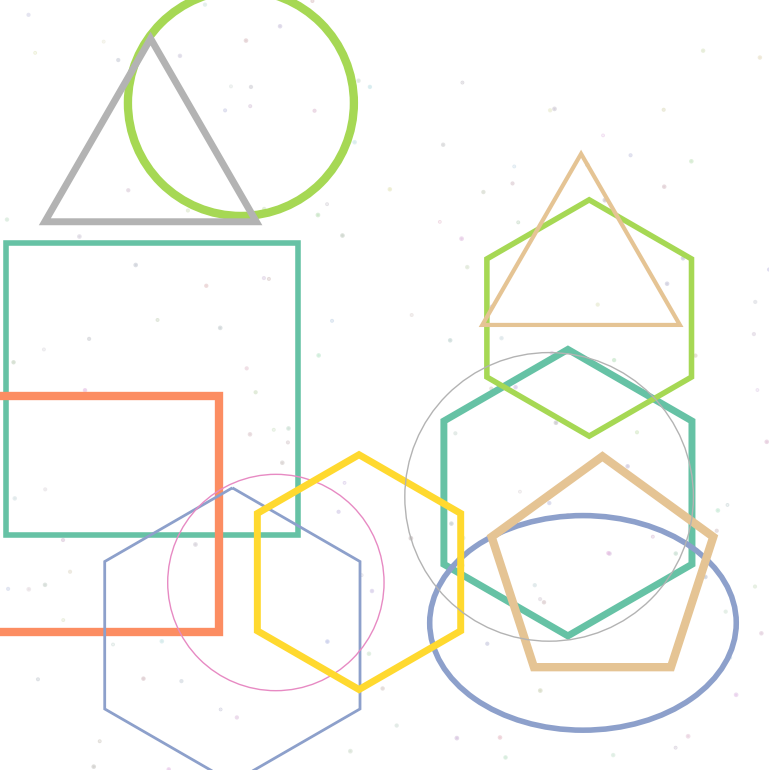[{"shape": "hexagon", "thickness": 2.5, "radius": 0.93, "center": [0.738, 0.36]}, {"shape": "square", "thickness": 2, "radius": 0.95, "center": [0.198, 0.495]}, {"shape": "square", "thickness": 3, "radius": 0.77, "center": [0.131, 0.332]}, {"shape": "hexagon", "thickness": 1, "radius": 0.96, "center": [0.302, 0.175]}, {"shape": "oval", "thickness": 2, "radius": 1.0, "center": [0.757, 0.191]}, {"shape": "circle", "thickness": 0.5, "radius": 0.7, "center": [0.358, 0.243]}, {"shape": "hexagon", "thickness": 2, "radius": 0.77, "center": [0.765, 0.587]}, {"shape": "circle", "thickness": 3, "radius": 0.73, "center": [0.313, 0.866]}, {"shape": "hexagon", "thickness": 2.5, "radius": 0.76, "center": [0.466, 0.257]}, {"shape": "pentagon", "thickness": 3, "radius": 0.76, "center": [0.782, 0.256]}, {"shape": "triangle", "thickness": 1.5, "radius": 0.74, "center": [0.755, 0.652]}, {"shape": "triangle", "thickness": 2.5, "radius": 0.79, "center": [0.196, 0.791]}, {"shape": "circle", "thickness": 0.5, "radius": 0.94, "center": [0.713, 0.355]}]